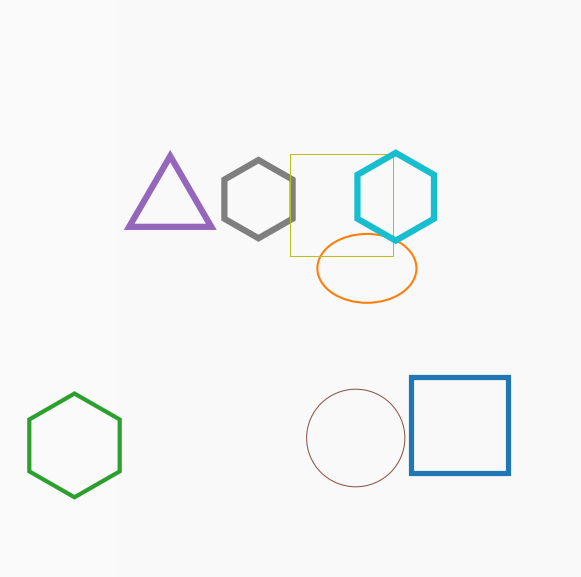[{"shape": "square", "thickness": 2.5, "radius": 0.42, "center": [0.79, 0.263]}, {"shape": "oval", "thickness": 1, "radius": 0.43, "center": [0.631, 0.534]}, {"shape": "hexagon", "thickness": 2, "radius": 0.45, "center": [0.128, 0.228]}, {"shape": "triangle", "thickness": 3, "radius": 0.41, "center": [0.293, 0.647]}, {"shape": "circle", "thickness": 0.5, "radius": 0.42, "center": [0.612, 0.241]}, {"shape": "hexagon", "thickness": 3, "radius": 0.34, "center": [0.445, 0.654]}, {"shape": "square", "thickness": 0.5, "radius": 0.44, "center": [0.588, 0.644]}, {"shape": "hexagon", "thickness": 3, "radius": 0.38, "center": [0.681, 0.658]}]